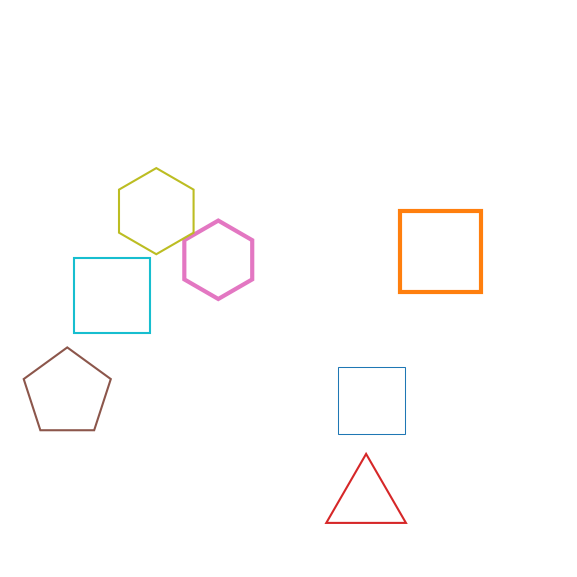[{"shape": "square", "thickness": 0.5, "radius": 0.29, "center": [0.643, 0.305]}, {"shape": "square", "thickness": 2, "radius": 0.35, "center": [0.762, 0.563]}, {"shape": "triangle", "thickness": 1, "radius": 0.4, "center": [0.634, 0.133]}, {"shape": "pentagon", "thickness": 1, "radius": 0.4, "center": [0.116, 0.318]}, {"shape": "hexagon", "thickness": 2, "radius": 0.34, "center": [0.378, 0.549]}, {"shape": "hexagon", "thickness": 1, "radius": 0.37, "center": [0.271, 0.634]}, {"shape": "square", "thickness": 1, "radius": 0.33, "center": [0.194, 0.487]}]